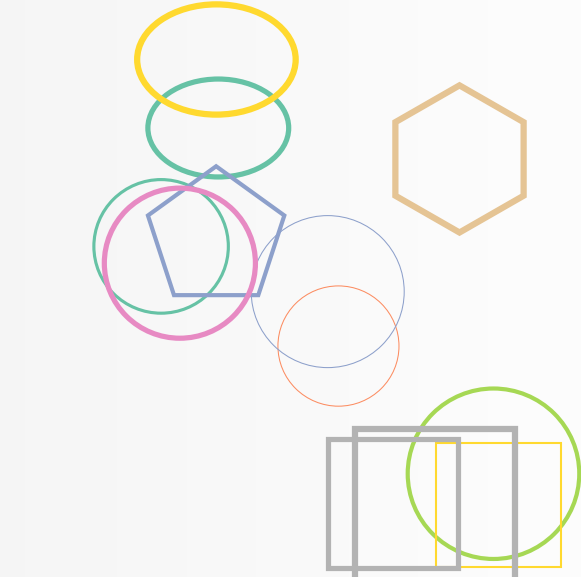[{"shape": "oval", "thickness": 2.5, "radius": 0.61, "center": [0.376, 0.777]}, {"shape": "circle", "thickness": 1.5, "radius": 0.58, "center": [0.277, 0.572]}, {"shape": "circle", "thickness": 0.5, "radius": 0.52, "center": [0.582, 0.4]}, {"shape": "pentagon", "thickness": 2, "radius": 0.62, "center": [0.372, 0.588]}, {"shape": "circle", "thickness": 0.5, "radius": 0.66, "center": [0.564, 0.494]}, {"shape": "circle", "thickness": 2.5, "radius": 0.65, "center": [0.309, 0.543]}, {"shape": "circle", "thickness": 2, "radius": 0.74, "center": [0.849, 0.179]}, {"shape": "square", "thickness": 1, "radius": 0.54, "center": [0.858, 0.125]}, {"shape": "oval", "thickness": 3, "radius": 0.68, "center": [0.372, 0.896]}, {"shape": "hexagon", "thickness": 3, "radius": 0.64, "center": [0.791, 0.724]}, {"shape": "square", "thickness": 3, "radius": 0.69, "center": [0.749, 0.119]}, {"shape": "square", "thickness": 2.5, "radius": 0.56, "center": [0.676, 0.127]}]